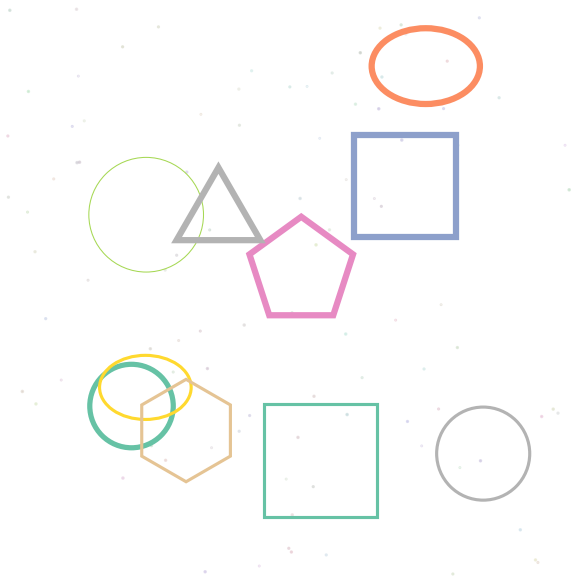[{"shape": "circle", "thickness": 2.5, "radius": 0.36, "center": [0.228, 0.296]}, {"shape": "square", "thickness": 1.5, "radius": 0.49, "center": [0.555, 0.201]}, {"shape": "oval", "thickness": 3, "radius": 0.47, "center": [0.737, 0.885]}, {"shape": "square", "thickness": 3, "radius": 0.44, "center": [0.702, 0.677]}, {"shape": "pentagon", "thickness": 3, "radius": 0.47, "center": [0.522, 0.53]}, {"shape": "circle", "thickness": 0.5, "radius": 0.5, "center": [0.253, 0.627]}, {"shape": "oval", "thickness": 1.5, "radius": 0.4, "center": [0.252, 0.328]}, {"shape": "hexagon", "thickness": 1.5, "radius": 0.44, "center": [0.322, 0.254]}, {"shape": "triangle", "thickness": 3, "radius": 0.42, "center": [0.378, 0.625]}, {"shape": "circle", "thickness": 1.5, "radius": 0.4, "center": [0.837, 0.214]}]